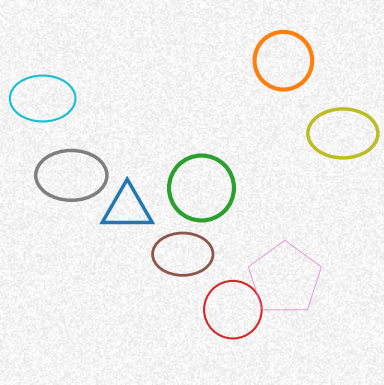[{"shape": "triangle", "thickness": 2.5, "radius": 0.37, "center": [0.33, 0.46]}, {"shape": "circle", "thickness": 3, "radius": 0.37, "center": [0.736, 0.842]}, {"shape": "circle", "thickness": 3, "radius": 0.42, "center": [0.523, 0.512]}, {"shape": "circle", "thickness": 1.5, "radius": 0.37, "center": [0.605, 0.196]}, {"shape": "oval", "thickness": 2, "radius": 0.39, "center": [0.475, 0.34]}, {"shape": "pentagon", "thickness": 0.5, "radius": 0.5, "center": [0.74, 0.276]}, {"shape": "oval", "thickness": 2.5, "radius": 0.46, "center": [0.185, 0.544]}, {"shape": "oval", "thickness": 2.5, "radius": 0.45, "center": [0.891, 0.654]}, {"shape": "oval", "thickness": 1.5, "radius": 0.43, "center": [0.111, 0.744]}]